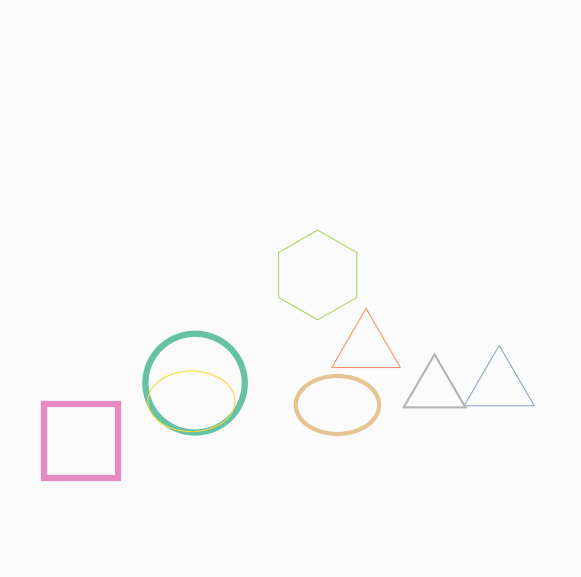[{"shape": "circle", "thickness": 3, "radius": 0.43, "center": [0.336, 0.336]}, {"shape": "triangle", "thickness": 0.5, "radius": 0.34, "center": [0.63, 0.397]}, {"shape": "triangle", "thickness": 0.5, "radius": 0.35, "center": [0.859, 0.331]}, {"shape": "square", "thickness": 3, "radius": 0.32, "center": [0.139, 0.235]}, {"shape": "hexagon", "thickness": 0.5, "radius": 0.39, "center": [0.547, 0.523]}, {"shape": "oval", "thickness": 0.5, "radius": 0.37, "center": [0.329, 0.304]}, {"shape": "oval", "thickness": 2, "radius": 0.36, "center": [0.58, 0.298]}, {"shape": "triangle", "thickness": 1, "radius": 0.31, "center": [0.748, 0.324]}]